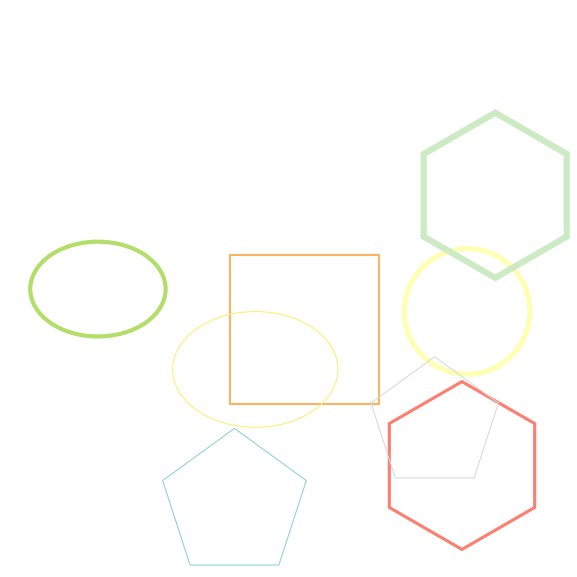[{"shape": "pentagon", "thickness": 0.5, "radius": 0.65, "center": [0.406, 0.127]}, {"shape": "circle", "thickness": 2.5, "radius": 0.54, "center": [0.809, 0.46]}, {"shape": "hexagon", "thickness": 1.5, "radius": 0.73, "center": [0.8, 0.193]}, {"shape": "square", "thickness": 1, "radius": 0.64, "center": [0.527, 0.429]}, {"shape": "oval", "thickness": 2, "radius": 0.59, "center": [0.17, 0.499]}, {"shape": "pentagon", "thickness": 0.5, "radius": 0.58, "center": [0.753, 0.265]}, {"shape": "hexagon", "thickness": 3, "radius": 0.71, "center": [0.858, 0.661]}, {"shape": "oval", "thickness": 0.5, "radius": 0.72, "center": [0.442, 0.359]}]